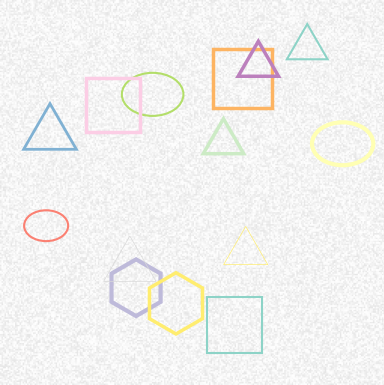[{"shape": "square", "thickness": 1.5, "radius": 0.36, "center": [0.609, 0.156]}, {"shape": "triangle", "thickness": 1.5, "radius": 0.31, "center": [0.798, 0.877]}, {"shape": "oval", "thickness": 3, "radius": 0.4, "center": [0.89, 0.627]}, {"shape": "hexagon", "thickness": 3, "radius": 0.37, "center": [0.353, 0.253]}, {"shape": "oval", "thickness": 1.5, "radius": 0.29, "center": [0.12, 0.414]}, {"shape": "triangle", "thickness": 2, "radius": 0.4, "center": [0.13, 0.652]}, {"shape": "square", "thickness": 2.5, "radius": 0.39, "center": [0.631, 0.795]}, {"shape": "oval", "thickness": 1.5, "radius": 0.4, "center": [0.396, 0.755]}, {"shape": "square", "thickness": 2.5, "radius": 0.35, "center": [0.295, 0.728]}, {"shape": "triangle", "thickness": 0.5, "radius": 0.39, "center": [0.337, 0.308]}, {"shape": "triangle", "thickness": 2.5, "radius": 0.3, "center": [0.671, 0.832]}, {"shape": "triangle", "thickness": 2.5, "radius": 0.3, "center": [0.58, 0.631]}, {"shape": "triangle", "thickness": 0.5, "radius": 0.33, "center": [0.638, 0.346]}, {"shape": "hexagon", "thickness": 2.5, "radius": 0.4, "center": [0.457, 0.212]}]